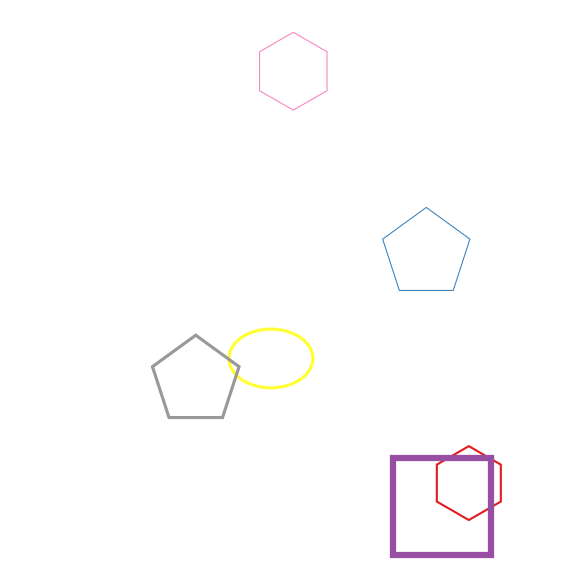[{"shape": "hexagon", "thickness": 1, "radius": 0.32, "center": [0.812, 0.163]}, {"shape": "pentagon", "thickness": 0.5, "radius": 0.4, "center": [0.738, 0.561]}, {"shape": "square", "thickness": 3, "radius": 0.42, "center": [0.766, 0.122]}, {"shape": "oval", "thickness": 1.5, "radius": 0.36, "center": [0.469, 0.378]}, {"shape": "hexagon", "thickness": 0.5, "radius": 0.34, "center": [0.508, 0.876]}, {"shape": "pentagon", "thickness": 1.5, "radius": 0.39, "center": [0.339, 0.34]}]